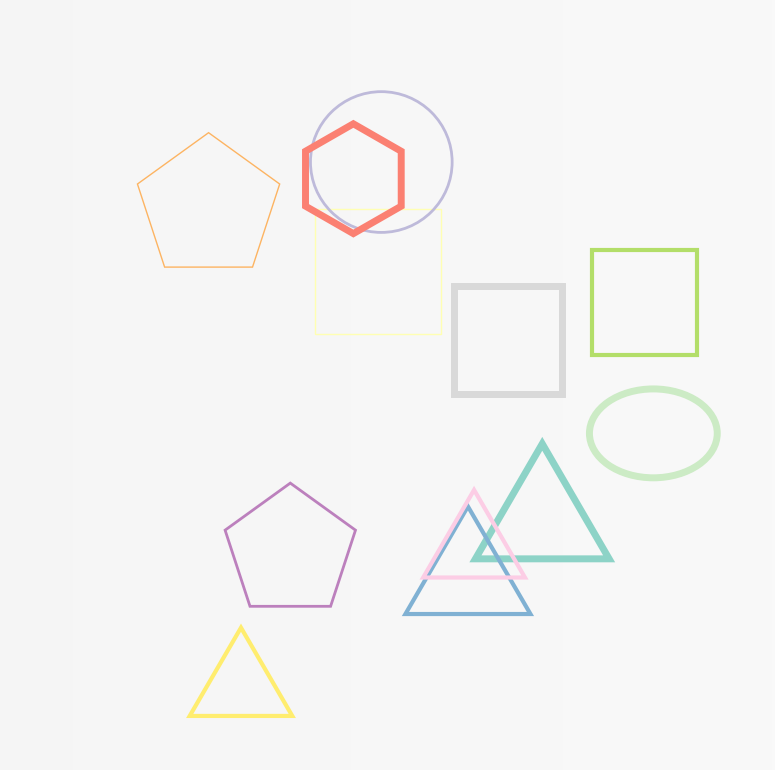[{"shape": "triangle", "thickness": 2.5, "radius": 0.5, "center": [0.7, 0.324]}, {"shape": "square", "thickness": 0.5, "radius": 0.41, "center": [0.488, 0.647]}, {"shape": "circle", "thickness": 1, "radius": 0.46, "center": [0.492, 0.79]}, {"shape": "hexagon", "thickness": 2.5, "radius": 0.36, "center": [0.456, 0.768]}, {"shape": "triangle", "thickness": 1.5, "radius": 0.47, "center": [0.604, 0.249]}, {"shape": "pentagon", "thickness": 0.5, "radius": 0.48, "center": [0.269, 0.731]}, {"shape": "square", "thickness": 1.5, "radius": 0.34, "center": [0.832, 0.607]}, {"shape": "triangle", "thickness": 1.5, "radius": 0.38, "center": [0.612, 0.288]}, {"shape": "square", "thickness": 2.5, "radius": 0.35, "center": [0.655, 0.558]}, {"shape": "pentagon", "thickness": 1, "radius": 0.44, "center": [0.375, 0.284]}, {"shape": "oval", "thickness": 2.5, "radius": 0.41, "center": [0.843, 0.437]}, {"shape": "triangle", "thickness": 1.5, "radius": 0.38, "center": [0.311, 0.108]}]